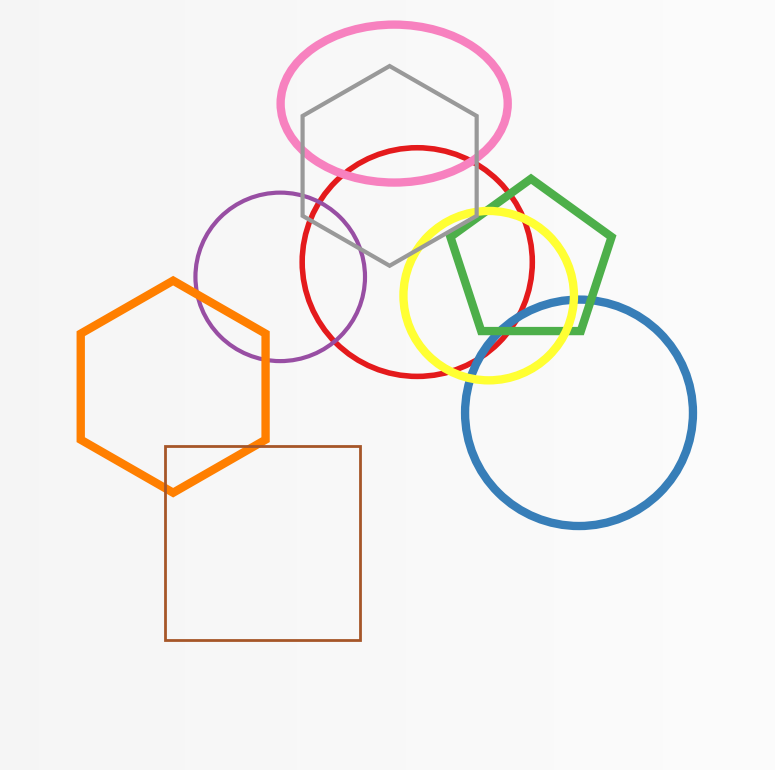[{"shape": "circle", "thickness": 2, "radius": 0.74, "center": [0.538, 0.66]}, {"shape": "circle", "thickness": 3, "radius": 0.74, "center": [0.747, 0.464]}, {"shape": "pentagon", "thickness": 3, "radius": 0.55, "center": [0.685, 0.659]}, {"shape": "circle", "thickness": 1.5, "radius": 0.55, "center": [0.362, 0.64]}, {"shape": "hexagon", "thickness": 3, "radius": 0.69, "center": [0.223, 0.498]}, {"shape": "circle", "thickness": 3, "radius": 0.55, "center": [0.631, 0.616]}, {"shape": "square", "thickness": 1, "radius": 0.63, "center": [0.339, 0.295]}, {"shape": "oval", "thickness": 3, "radius": 0.73, "center": [0.509, 0.865]}, {"shape": "hexagon", "thickness": 1.5, "radius": 0.65, "center": [0.503, 0.785]}]